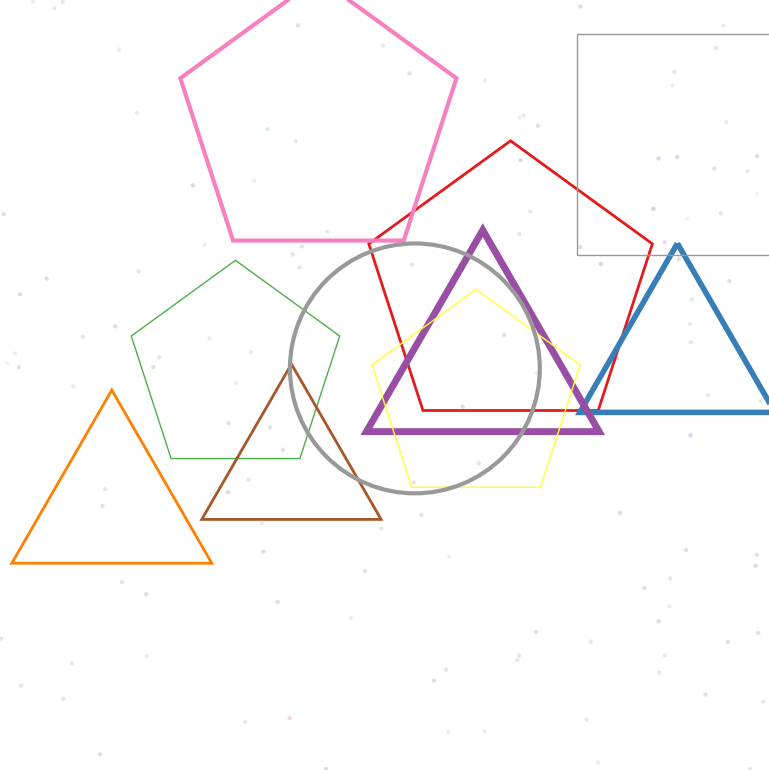[{"shape": "pentagon", "thickness": 1, "radius": 0.97, "center": [0.663, 0.624]}, {"shape": "triangle", "thickness": 2, "radius": 0.73, "center": [0.88, 0.538]}, {"shape": "pentagon", "thickness": 0.5, "radius": 0.71, "center": [0.306, 0.52]}, {"shape": "triangle", "thickness": 2.5, "radius": 0.87, "center": [0.627, 0.527]}, {"shape": "triangle", "thickness": 1, "radius": 0.75, "center": [0.145, 0.343]}, {"shape": "pentagon", "thickness": 0.5, "radius": 0.71, "center": [0.618, 0.482]}, {"shape": "triangle", "thickness": 1, "radius": 0.67, "center": [0.379, 0.393]}, {"shape": "pentagon", "thickness": 1.5, "radius": 0.94, "center": [0.414, 0.84]}, {"shape": "square", "thickness": 0.5, "radius": 0.72, "center": [0.893, 0.813]}, {"shape": "circle", "thickness": 1.5, "radius": 0.81, "center": [0.539, 0.522]}]